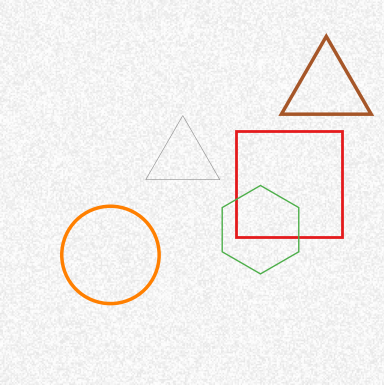[{"shape": "square", "thickness": 2, "radius": 0.69, "center": [0.75, 0.523]}, {"shape": "hexagon", "thickness": 1, "radius": 0.57, "center": [0.677, 0.403]}, {"shape": "circle", "thickness": 2.5, "radius": 0.63, "center": [0.287, 0.338]}, {"shape": "triangle", "thickness": 2.5, "radius": 0.67, "center": [0.847, 0.771]}, {"shape": "triangle", "thickness": 0.5, "radius": 0.56, "center": [0.475, 0.589]}]